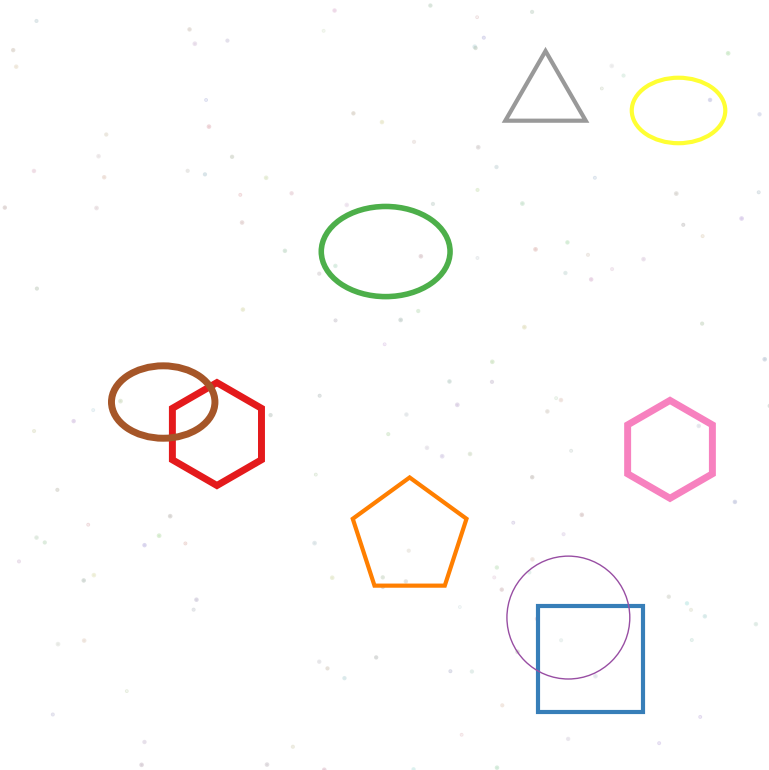[{"shape": "hexagon", "thickness": 2.5, "radius": 0.33, "center": [0.282, 0.436]}, {"shape": "square", "thickness": 1.5, "radius": 0.34, "center": [0.767, 0.144]}, {"shape": "oval", "thickness": 2, "radius": 0.42, "center": [0.501, 0.673]}, {"shape": "circle", "thickness": 0.5, "radius": 0.4, "center": [0.738, 0.198]}, {"shape": "pentagon", "thickness": 1.5, "radius": 0.39, "center": [0.532, 0.302]}, {"shape": "oval", "thickness": 1.5, "radius": 0.3, "center": [0.881, 0.857]}, {"shape": "oval", "thickness": 2.5, "radius": 0.34, "center": [0.212, 0.478]}, {"shape": "hexagon", "thickness": 2.5, "radius": 0.32, "center": [0.87, 0.416]}, {"shape": "triangle", "thickness": 1.5, "radius": 0.3, "center": [0.708, 0.873]}]